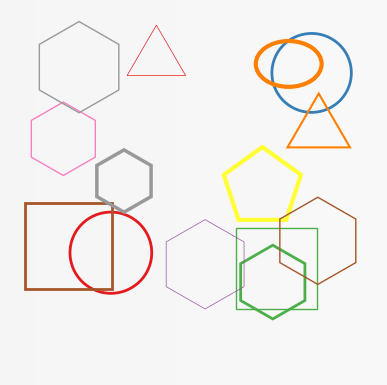[{"shape": "triangle", "thickness": 0.5, "radius": 0.44, "center": [0.404, 0.847]}, {"shape": "circle", "thickness": 2, "radius": 0.53, "center": [0.286, 0.344]}, {"shape": "circle", "thickness": 2, "radius": 0.51, "center": [0.804, 0.811]}, {"shape": "hexagon", "thickness": 2, "radius": 0.48, "center": [0.704, 0.267]}, {"shape": "square", "thickness": 1, "radius": 0.52, "center": [0.713, 0.303]}, {"shape": "hexagon", "thickness": 0.5, "radius": 0.58, "center": [0.529, 0.314]}, {"shape": "oval", "thickness": 3, "radius": 0.42, "center": [0.745, 0.834]}, {"shape": "triangle", "thickness": 1.5, "radius": 0.47, "center": [0.823, 0.664]}, {"shape": "pentagon", "thickness": 3, "radius": 0.52, "center": [0.677, 0.514]}, {"shape": "hexagon", "thickness": 1, "radius": 0.57, "center": [0.82, 0.374]}, {"shape": "square", "thickness": 2, "radius": 0.56, "center": [0.177, 0.361]}, {"shape": "hexagon", "thickness": 1, "radius": 0.48, "center": [0.163, 0.64]}, {"shape": "hexagon", "thickness": 1, "radius": 0.59, "center": [0.204, 0.826]}, {"shape": "hexagon", "thickness": 2.5, "radius": 0.4, "center": [0.32, 0.53]}]